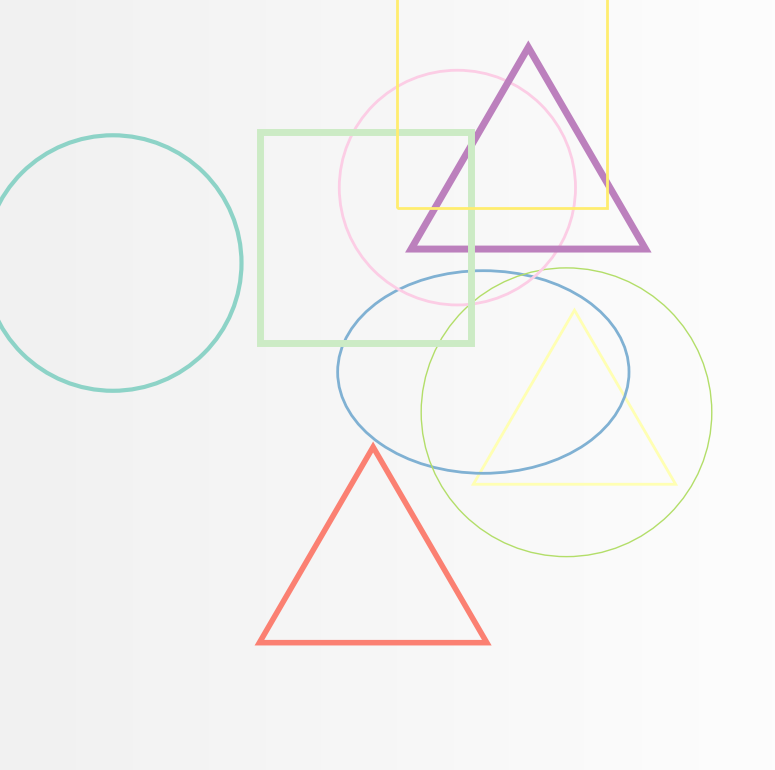[{"shape": "circle", "thickness": 1.5, "radius": 0.83, "center": [0.146, 0.658]}, {"shape": "triangle", "thickness": 1, "radius": 0.75, "center": [0.741, 0.446]}, {"shape": "triangle", "thickness": 2, "radius": 0.85, "center": [0.481, 0.25]}, {"shape": "oval", "thickness": 1, "radius": 0.94, "center": [0.624, 0.517]}, {"shape": "circle", "thickness": 0.5, "radius": 0.94, "center": [0.731, 0.465]}, {"shape": "circle", "thickness": 1, "radius": 0.76, "center": [0.59, 0.756]}, {"shape": "triangle", "thickness": 2.5, "radius": 0.87, "center": [0.682, 0.764]}, {"shape": "square", "thickness": 2.5, "radius": 0.68, "center": [0.472, 0.692]}, {"shape": "square", "thickness": 1, "radius": 0.68, "center": [0.648, 0.866]}]